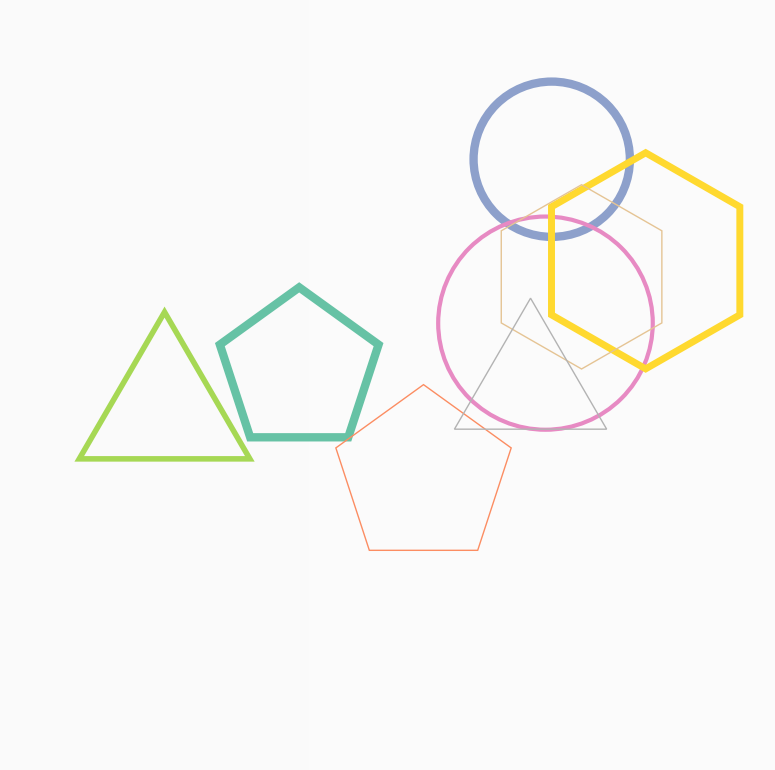[{"shape": "pentagon", "thickness": 3, "radius": 0.54, "center": [0.386, 0.519]}, {"shape": "pentagon", "thickness": 0.5, "radius": 0.59, "center": [0.546, 0.382]}, {"shape": "circle", "thickness": 3, "radius": 0.5, "center": [0.712, 0.793]}, {"shape": "circle", "thickness": 1.5, "radius": 0.69, "center": [0.704, 0.58]}, {"shape": "triangle", "thickness": 2, "radius": 0.64, "center": [0.212, 0.468]}, {"shape": "hexagon", "thickness": 2.5, "radius": 0.7, "center": [0.833, 0.661]}, {"shape": "hexagon", "thickness": 0.5, "radius": 0.6, "center": [0.75, 0.64]}, {"shape": "triangle", "thickness": 0.5, "radius": 0.57, "center": [0.685, 0.499]}]